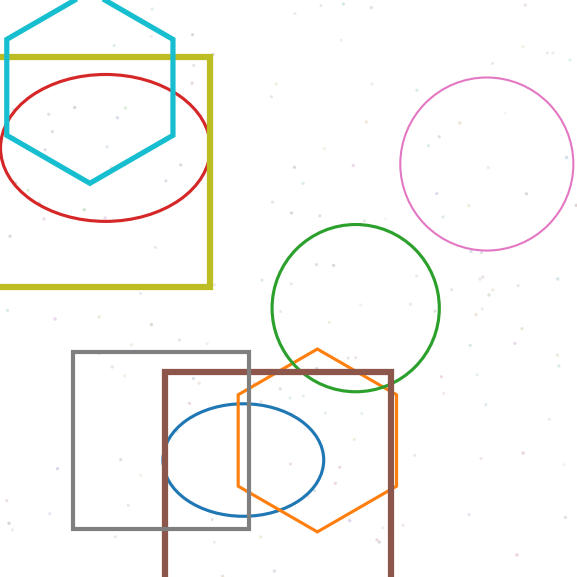[{"shape": "oval", "thickness": 1.5, "radius": 0.7, "center": [0.421, 0.203]}, {"shape": "hexagon", "thickness": 1.5, "radius": 0.79, "center": [0.55, 0.236]}, {"shape": "circle", "thickness": 1.5, "radius": 0.72, "center": [0.616, 0.466]}, {"shape": "oval", "thickness": 1.5, "radius": 0.91, "center": [0.183, 0.743]}, {"shape": "square", "thickness": 3, "radius": 0.98, "center": [0.481, 0.159]}, {"shape": "circle", "thickness": 1, "radius": 0.75, "center": [0.843, 0.715]}, {"shape": "square", "thickness": 2, "radius": 0.76, "center": [0.278, 0.236]}, {"shape": "square", "thickness": 3, "radius": 1.0, "center": [0.163, 0.702]}, {"shape": "hexagon", "thickness": 2.5, "radius": 0.83, "center": [0.156, 0.848]}]